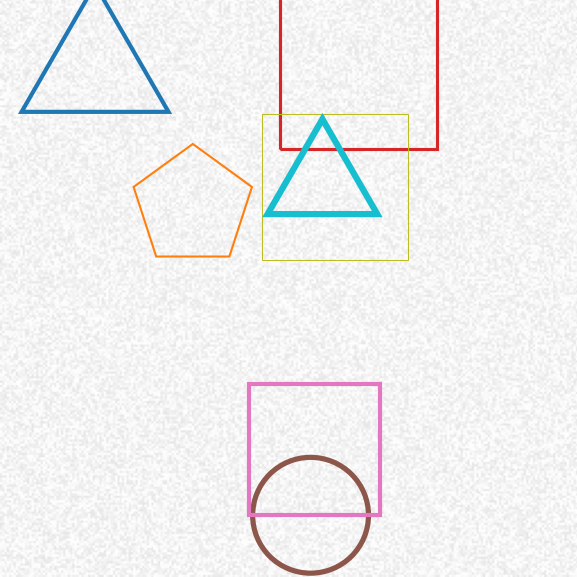[{"shape": "triangle", "thickness": 2, "radius": 0.73, "center": [0.165, 0.879]}, {"shape": "pentagon", "thickness": 1, "radius": 0.54, "center": [0.334, 0.642]}, {"shape": "square", "thickness": 1.5, "radius": 0.68, "center": [0.621, 0.877]}, {"shape": "circle", "thickness": 2.5, "radius": 0.5, "center": [0.538, 0.107]}, {"shape": "square", "thickness": 2, "radius": 0.57, "center": [0.544, 0.221]}, {"shape": "square", "thickness": 0.5, "radius": 0.63, "center": [0.58, 0.675]}, {"shape": "triangle", "thickness": 3, "radius": 0.55, "center": [0.558, 0.683]}]